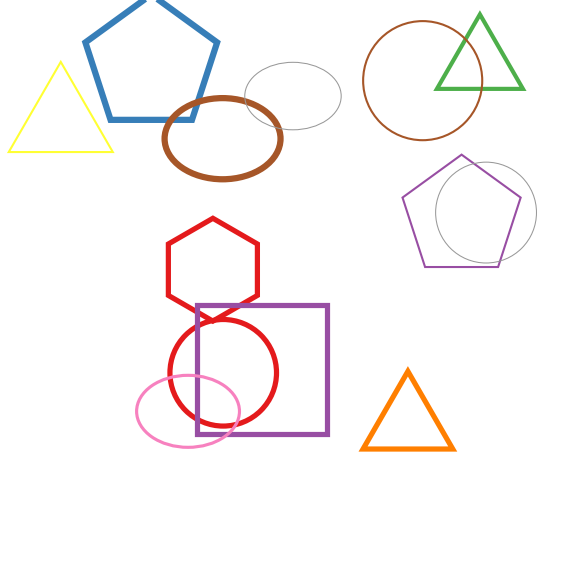[{"shape": "hexagon", "thickness": 2.5, "radius": 0.45, "center": [0.369, 0.532]}, {"shape": "circle", "thickness": 2.5, "radius": 0.46, "center": [0.387, 0.354]}, {"shape": "pentagon", "thickness": 3, "radius": 0.6, "center": [0.262, 0.889]}, {"shape": "triangle", "thickness": 2, "radius": 0.43, "center": [0.831, 0.888]}, {"shape": "pentagon", "thickness": 1, "radius": 0.54, "center": [0.799, 0.624]}, {"shape": "square", "thickness": 2.5, "radius": 0.56, "center": [0.454, 0.359]}, {"shape": "triangle", "thickness": 2.5, "radius": 0.45, "center": [0.706, 0.266]}, {"shape": "triangle", "thickness": 1, "radius": 0.52, "center": [0.105, 0.788]}, {"shape": "circle", "thickness": 1, "radius": 0.52, "center": [0.732, 0.859]}, {"shape": "oval", "thickness": 3, "radius": 0.5, "center": [0.385, 0.759]}, {"shape": "oval", "thickness": 1.5, "radius": 0.45, "center": [0.326, 0.287]}, {"shape": "oval", "thickness": 0.5, "radius": 0.42, "center": [0.507, 0.833]}, {"shape": "circle", "thickness": 0.5, "radius": 0.44, "center": [0.842, 0.631]}]